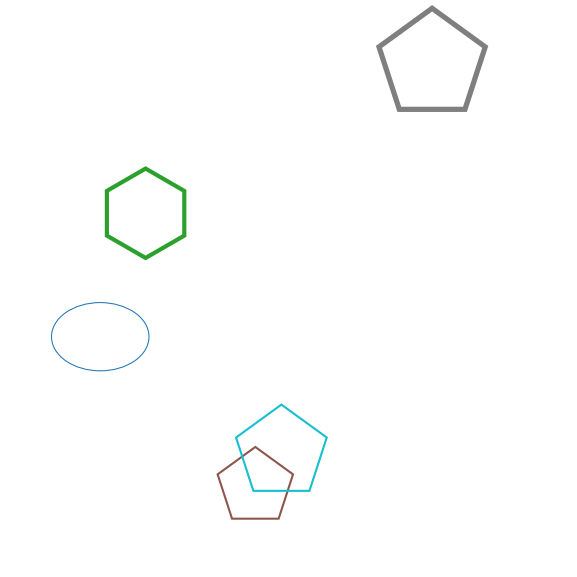[{"shape": "oval", "thickness": 0.5, "radius": 0.42, "center": [0.174, 0.416]}, {"shape": "hexagon", "thickness": 2, "radius": 0.39, "center": [0.252, 0.63]}, {"shape": "pentagon", "thickness": 1, "radius": 0.34, "center": [0.442, 0.157]}, {"shape": "pentagon", "thickness": 2.5, "radius": 0.48, "center": [0.748, 0.888]}, {"shape": "pentagon", "thickness": 1, "radius": 0.41, "center": [0.487, 0.216]}]